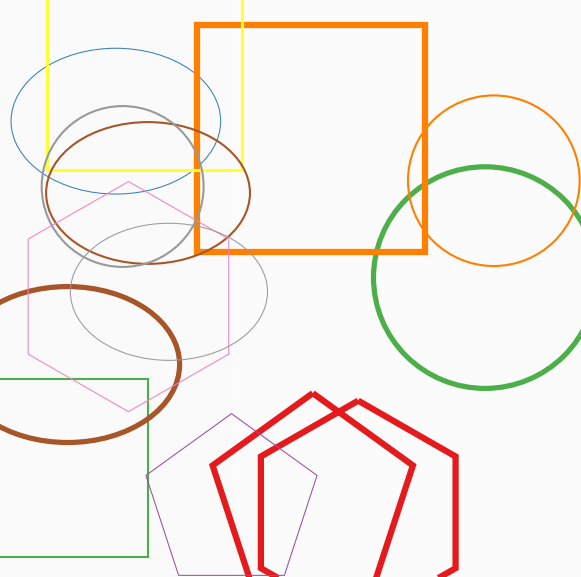[{"shape": "pentagon", "thickness": 3, "radius": 0.91, "center": [0.538, 0.137]}, {"shape": "hexagon", "thickness": 3, "radius": 0.97, "center": [0.616, 0.112]}, {"shape": "oval", "thickness": 0.5, "radius": 0.9, "center": [0.199, 0.789]}, {"shape": "circle", "thickness": 2.5, "radius": 0.96, "center": [0.834, 0.518]}, {"shape": "square", "thickness": 1, "radius": 0.77, "center": [0.101, 0.189]}, {"shape": "pentagon", "thickness": 0.5, "radius": 0.77, "center": [0.398, 0.128]}, {"shape": "square", "thickness": 3, "radius": 0.98, "center": [0.535, 0.759]}, {"shape": "circle", "thickness": 1, "radius": 0.74, "center": [0.85, 0.686]}, {"shape": "square", "thickness": 1.5, "radius": 0.84, "center": [0.248, 0.873]}, {"shape": "oval", "thickness": 1, "radius": 0.88, "center": [0.255, 0.665]}, {"shape": "oval", "thickness": 2.5, "radius": 0.96, "center": [0.116, 0.368]}, {"shape": "hexagon", "thickness": 0.5, "radius": 1.0, "center": [0.221, 0.486]}, {"shape": "oval", "thickness": 0.5, "radius": 0.85, "center": [0.291, 0.494]}, {"shape": "circle", "thickness": 1, "radius": 0.7, "center": [0.211, 0.676]}]